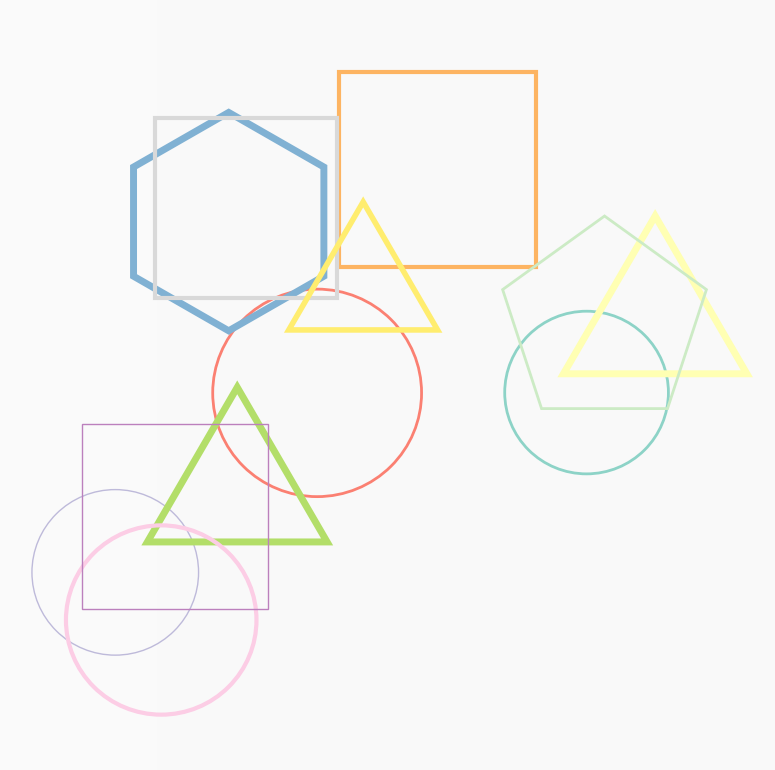[{"shape": "circle", "thickness": 1, "radius": 0.53, "center": [0.757, 0.49]}, {"shape": "triangle", "thickness": 2.5, "radius": 0.68, "center": [0.845, 0.583]}, {"shape": "circle", "thickness": 0.5, "radius": 0.54, "center": [0.149, 0.257]}, {"shape": "circle", "thickness": 1, "radius": 0.67, "center": [0.409, 0.49]}, {"shape": "hexagon", "thickness": 2.5, "radius": 0.71, "center": [0.295, 0.712]}, {"shape": "square", "thickness": 1.5, "radius": 0.63, "center": [0.565, 0.78]}, {"shape": "triangle", "thickness": 2.5, "radius": 0.67, "center": [0.306, 0.363]}, {"shape": "circle", "thickness": 1.5, "radius": 0.61, "center": [0.208, 0.195]}, {"shape": "square", "thickness": 1.5, "radius": 0.59, "center": [0.318, 0.73]}, {"shape": "square", "thickness": 0.5, "radius": 0.6, "center": [0.226, 0.329]}, {"shape": "pentagon", "thickness": 1, "radius": 0.69, "center": [0.78, 0.581]}, {"shape": "triangle", "thickness": 2, "radius": 0.55, "center": [0.469, 0.627]}]